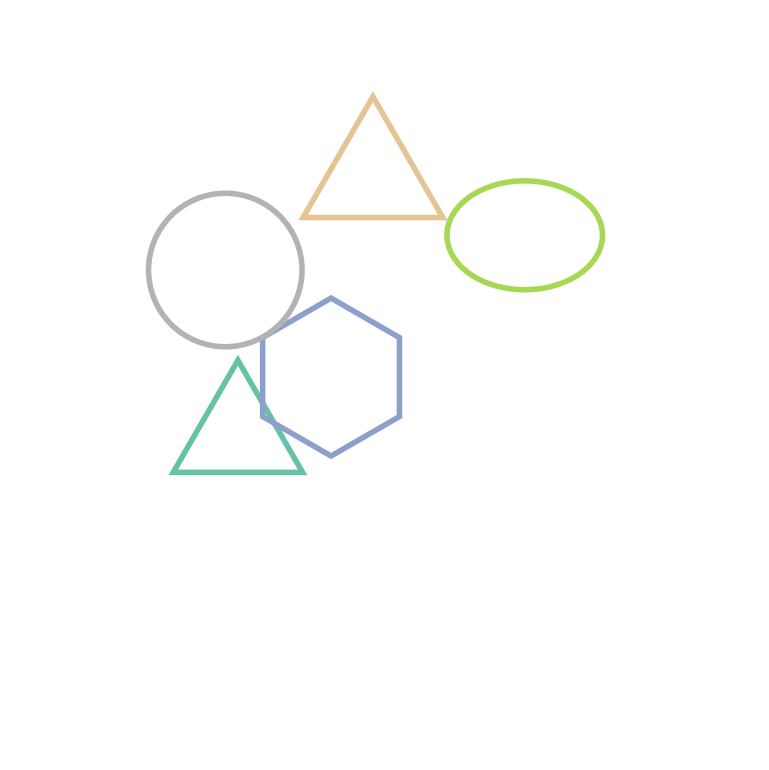[{"shape": "triangle", "thickness": 2, "radius": 0.49, "center": [0.309, 0.435]}, {"shape": "hexagon", "thickness": 2, "radius": 0.51, "center": [0.43, 0.51]}, {"shape": "oval", "thickness": 2, "radius": 0.51, "center": [0.681, 0.694]}, {"shape": "triangle", "thickness": 2, "radius": 0.52, "center": [0.484, 0.77]}, {"shape": "circle", "thickness": 2, "radius": 0.5, "center": [0.293, 0.649]}]